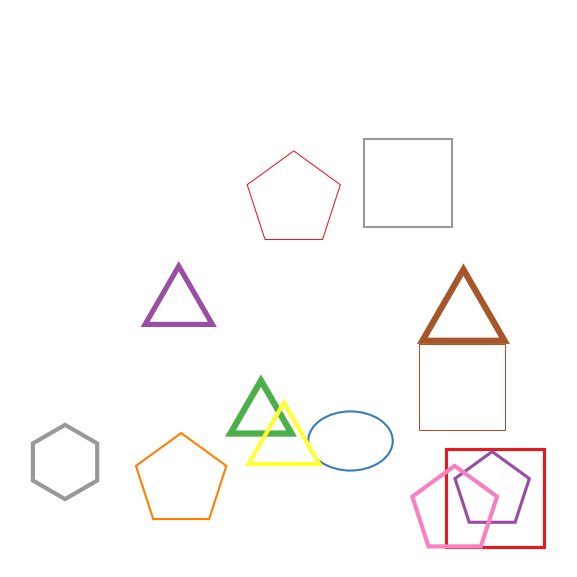[{"shape": "square", "thickness": 1.5, "radius": 0.42, "center": [0.857, 0.137]}, {"shape": "pentagon", "thickness": 0.5, "radius": 0.42, "center": [0.509, 0.653]}, {"shape": "oval", "thickness": 1, "radius": 0.37, "center": [0.607, 0.236]}, {"shape": "triangle", "thickness": 3, "radius": 0.31, "center": [0.452, 0.279]}, {"shape": "triangle", "thickness": 2.5, "radius": 0.34, "center": [0.31, 0.471]}, {"shape": "pentagon", "thickness": 1.5, "radius": 0.34, "center": [0.852, 0.149]}, {"shape": "pentagon", "thickness": 1, "radius": 0.41, "center": [0.314, 0.167]}, {"shape": "triangle", "thickness": 2, "radius": 0.35, "center": [0.492, 0.231]}, {"shape": "triangle", "thickness": 3, "radius": 0.41, "center": [0.803, 0.45]}, {"shape": "square", "thickness": 0.5, "radius": 0.37, "center": [0.8, 0.328]}, {"shape": "pentagon", "thickness": 2, "radius": 0.39, "center": [0.787, 0.115]}, {"shape": "square", "thickness": 1, "radius": 0.38, "center": [0.706, 0.682]}, {"shape": "hexagon", "thickness": 2, "radius": 0.32, "center": [0.113, 0.199]}]